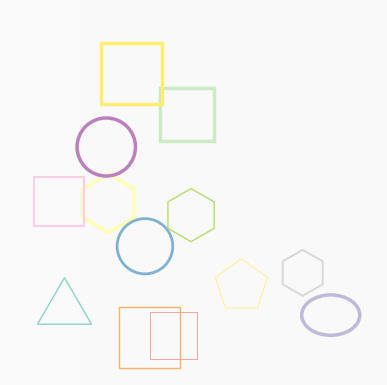[{"shape": "triangle", "thickness": 1, "radius": 0.4, "center": [0.166, 0.198]}, {"shape": "hexagon", "thickness": 2.5, "radius": 0.38, "center": [0.28, 0.472]}, {"shape": "oval", "thickness": 2.5, "radius": 0.37, "center": [0.853, 0.182]}, {"shape": "square", "thickness": 0.5, "radius": 0.31, "center": [0.448, 0.127]}, {"shape": "circle", "thickness": 2, "radius": 0.36, "center": [0.374, 0.36]}, {"shape": "square", "thickness": 1, "radius": 0.39, "center": [0.385, 0.123]}, {"shape": "hexagon", "thickness": 1, "radius": 0.34, "center": [0.493, 0.441]}, {"shape": "square", "thickness": 1.5, "radius": 0.32, "center": [0.153, 0.477]}, {"shape": "hexagon", "thickness": 1.5, "radius": 0.3, "center": [0.781, 0.291]}, {"shape": "circle", "thickness": 2.5, "radius": 0.38, "center": [0.274, 0.618]}, {"shape": "square", "thickness": 2.5, "radius": 0.35, "center": [0.483, 0.702]}, {"shape": "square", "thickness": 2.5, "radius": 0.39, "center": [0.339, 0.809]}, {"shape": "pentagon", "thickness": 0.5, "radius": 0.35, "center": [0.623, 0.257]}]